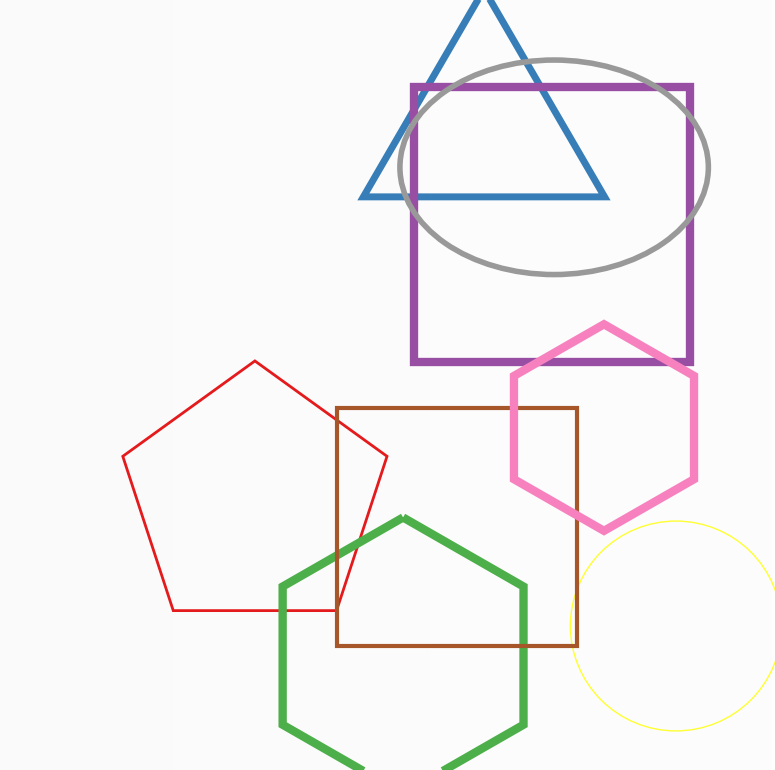[{"shape": "pentagon", "thickness": 1, "radius": 0.9, "center": [0.329, 0.352]}, {"shape": "triangle", "thickness": 2.5, "radius": 0.9, "center": [0.624, 0.834]}, {"shape": "hexagon", "thickness": 3, "radius": 0.9, "center": [0.52, 0.149]}, {"shape": "square", "thickness": 3, "radius": 0.89, "center": [0.712, 0.709]}, {"shape": "circle", "thickness": 0.5, "radius": 0.68, "center": [0.872, 0.187]}, {"shape": "square", "thickness": 1.5, "radius": 0.77, "center": [0.59, 0.315]}, {"shape": "hexagon", "thickness": 3, "radius": 0.67, "center": [0.779, 0.445]}, {"shape": "oval", "thickness": 2, "radius": 0.99, "center": [0.715, 0.783]}]